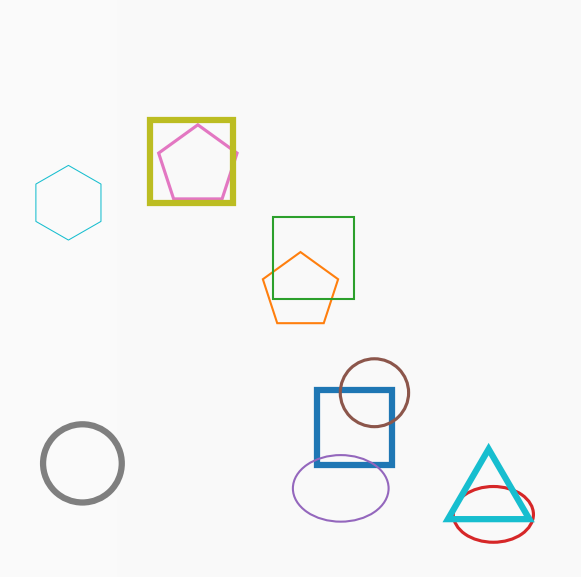[{"shape": "square", "thickness": 3, "radius": 0.32, "center": [0.609, 0.259]}, {"shape": "pentagon", "thickness": 1, "radius": 0.34, "center": [0.517, 0.495]}, {"shape": "square", "thickness": 1, "radius": 0.35, "center": [0.539, 0.552]}, {"shape": "oval", "thickness": 1.5, "radius": 0.34, "center": [0.849, 0.108]}, {"shape": "oval", "thickness": 1, "radius": 0.41, "center": [0.586, 0.153]}, {"shape": "circle", "thickness": 1.5, "radius": 0.29, "center": [0.644, 0.319]}, {"shape": "pentagon", "thickness": 1.5, "radius": 0.35, "center": [0.34, 0.712]}, {"shape": "circle", "thickness": 3, "radius": 0.34, "center": [0.142, 0.197]}, {"shape": "square", "thickness": 3, "radius": 0.36, "center": [0.329, 0.719]}, {"shape": "hexagon", "thickness": 0.5, "radius": 0.32, "center": [0.118, 0.648]}, {"shape": "triangle", "thickness": 3, "radius": 0.4, "center": [0.841, 0.141]}]